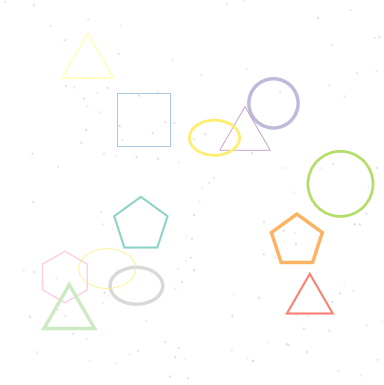[{"shape": "pentagon", "thickness": 1.5, "radius": 0.36, "center": [0.366, 0.416]}, {"shape": "triangle", "thickness": 1, "radius": 0.39, "center": [0.228, 0.836]}, {"shape": "circle", "thickness": 2.5, "radius": 0.32, "center": [0.71, 0.732]}, {"shape": "triangle", "thickness": 1.5, "radius": 0.34, "center": [0.805, 0.22]}, {"shape": "square", "thickness": 0.5, "radius": 0.34, "center": [0.373, 0.69]}, {"shape": "pentagon", "thickness": 2.5, "radius": 0.35, "center": [0.771, 0.375]}, {"shape": "circle", "thickness": 2, "radius": 0.42, "center": [0.884, 0.522]}, {"shape": "hexagon", "thickness": 1, "radius": 0.33, "center": [0.169, 0.281]}, {"shape": "oval", "thickness": 2.5, "radius": 0.34, "center": [0.354, 0.258]}, {"shape": "triangle", "thickness": 0.5, "radius": 0.38, "center": [0.636, 0.648]}, {"shape": "triangle", "thickness": 2.5, "radius": 0.38, "center": [0.18, 0.185]}, {"shape": "oval", "thickness": 2, "radius": 0.33, "center": [0.557, 0.642]}, {"shape": "oval", "thickness": 0.5, "radius": 0.37, "center": [0.278, 0.302]}]